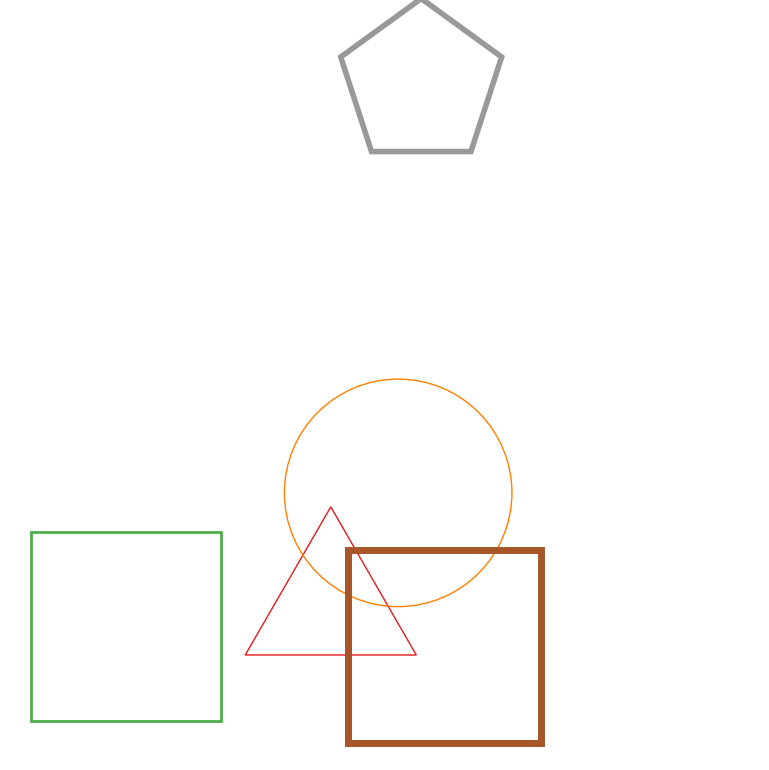[{"shape": "triangle", "thickness": 0.5, "radius": 0.64, "center": [0.43, 0.213]}, {"shape": "square", "thickness": 1, "radius": 0.62, "center": [0.164, 0.186]}, {"shape": "circle", "thickness": 0.5, "radius": 0.74, "center": [0.517, 0.36]}, {"shape": "square", "thickness": 2.5, "radius": 0.63, "center": [0.577, 0.16]}, {"shape": "pentagon", "thickness": 2, "radius": 0.55, "center": [0.547, 0.892]}]